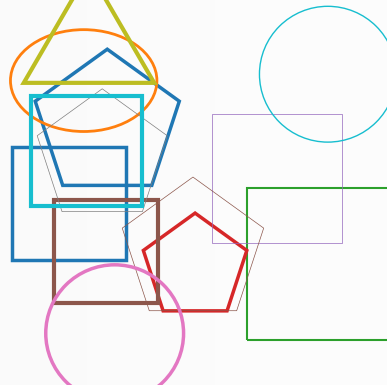[{"shape": "pentagon", "thickness": 2.5, "radius": 0.98, "center": [0.277, 0.677]}, {"shape": "square", "thickness": 2.5, "radius": 0.73, "center": [0.178, 0.471]}, {"shape": "oval", "thickness": 2, "radius": 0.94, "center": [0.216, 0.791]}, {"shape": "square", "thickness": 1.5, "radius": 0.99, "center": [0.834, 0.314]}, {"shape": "pentagon", "thickness": 2.5, "radius": 0.7, "center": [0.503, 0.306]}, {"shape": "square", "thickness": 0.5, "radius": 0.84, "center": [0.715, 0.536]}, {"shape": "pentagon", "thickness": 0.5, "radius": 0.96, "center": [0.498, 0.348]}, {"shape": "square", "thickness": 3, "radius": 0.67, "center": [0.274, 0.347]}, {"shape": "circle", "thickness": 2.5, "radius": 0.89, "center": [0.296, 0.134]}, {"shape": "pentagon", "thickness": 0.5, "radius": 0.88, "center": [0.264, 0.593]}, {"shape": "triangle", "thickness": 3, "radius": 0.97, "center": [0.23, 0.882]}, {"shape": "circle", "thickness": 1, "radius": 0.88, "center": [0.846, 0.807]}, {"shape": "square", "thickness": 3, "radius": 0.72, "center": [0.223, 0.608]}]